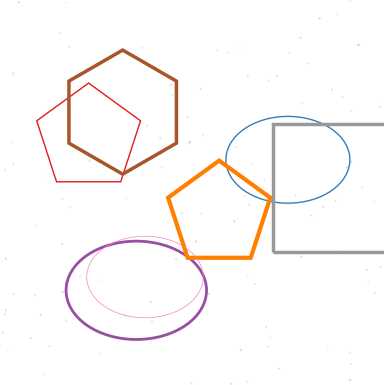[{"shape": "pentagon", "thickness": 1, "radius": 0.71, "center": [0.23, 0.642]}, {"shape": "oval", "thickness": 1, "radius": 0.81, "center": [0.748, 0.585]}, {"shape": "oval", "thickness": 2, "radius": 0.91, "center": [0.354, 0.246]}, {"shape": "pentagon", "thickness": 3, "radius": 0.7, "center": [0.569, 0.443]}, {"shape": "hexagon", "thickness": 2.5, "radius": 0.81, "center": [0.319, 0.709]}, {"shape": "oval", "thickness": 0.5, "radius": 0.76, "center": [0.377, 0.28]}, {"shape": "square", "thickness": 2.5, "radius": 0.83, "center": [0.876, 0.511]}]